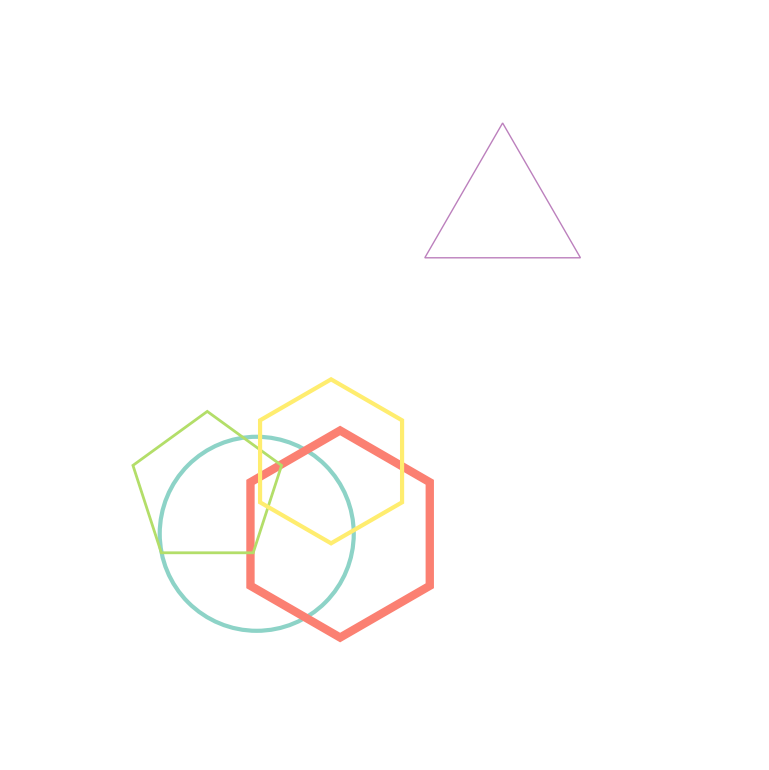[{"shape": "circle", "thickness": 1.5, "radius": 0.63, "center": [0.333, 0.307]}, {"shape": "hexagon", "thickness": 3, "radius": 0.67, "center": [0.442, 0.306]}, {"shape": "pentagon", "thickness": 1, "radius": 0.51, "center": [0.269, 0.364]}, {"shape": "triangle", "thickness": 0.5, "radius": 0.58, "center": [0.653, 0.724]}, {"shape": "hexagon", "thickness": 1.5, "radius": 0.53, "center": [0.43, 0.401]}]